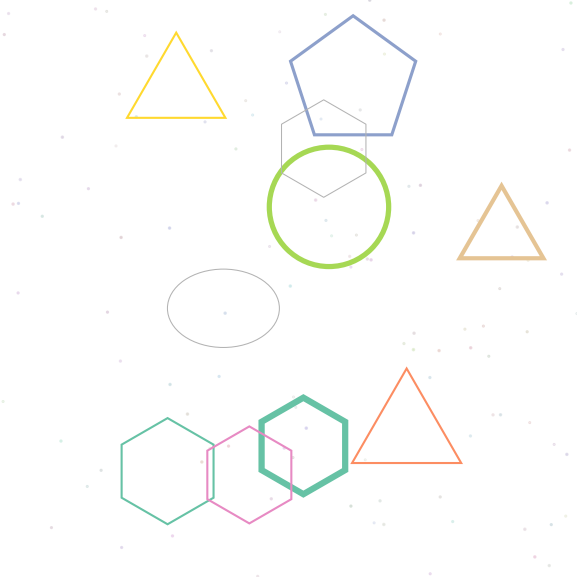[{"shape": "hexagon", "thickness": 1, "radius": 0.46, "center": [0.29, 0.183]}, {"shape": "hexagon", "thickness": 3, "radius": 0.42, "center": [0.525, 0.227]}, {"shape": "triangle", "thickness": 1, "radius": 0.55, "center": [0.704, 0.252]}, {"shape": "pentagon", "thickness": 1.5, "radius": 0.57, "center": [0.611, 0.858]}, {"shape": "hexagon", "thickness": 1, "radius": 0.42, "center": [0.432, 0.177]}, {"shape": "circle", "thickness": 2.5, "radius": 0.52, "center": [0.57, 0.641]}, {"shape": "triangle", "thickness": 1, "radius": 0.49, "center": [0.305, 0.844]}, {"shape": "triangle", "thickness": 2, "radius": 0.42, "center": [0.869, 0.594]}, {"shape": "hexagon", "thickness": 0.5, "radius": 0.42, "center": [0.561, 0.742]}, {"shape": "oval", "thickness": 0.5, "radius": 0.48, "center": [0.387, 0.465]}]